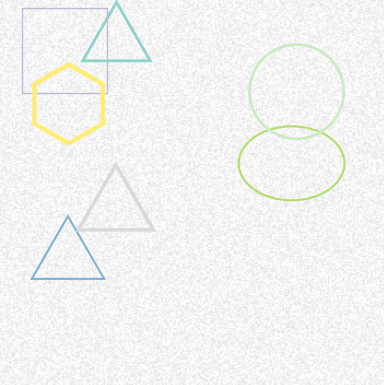[{"shape": "triangle", "thickness": 2, "radius": 0.51, "center": [0.303, 0.893]}, {"shape": "square", "thickness": 1, "radius": 0.55, "center": [0.167, 0.869]}, {"shape": "triangle", "thickness": 1.5, "radius": 0.54, "center": [0.176, 0.33]}, {"shape": "oval", "thickness": 1.5, "radius": 0.69, "center": [0.757, 0.576]}, {"shape": "triangle", "thickness": 2.5, "radius": 0.56, "center": [0.301, 0.459]}, {"shape": "circle", "thickness": 2, "radius": 0.61, "center": [0.77, 0.762]}, {"shape": "hexagon", "thickness": 3, "radius": 0.51, "center": [0.178, 0.73]}]